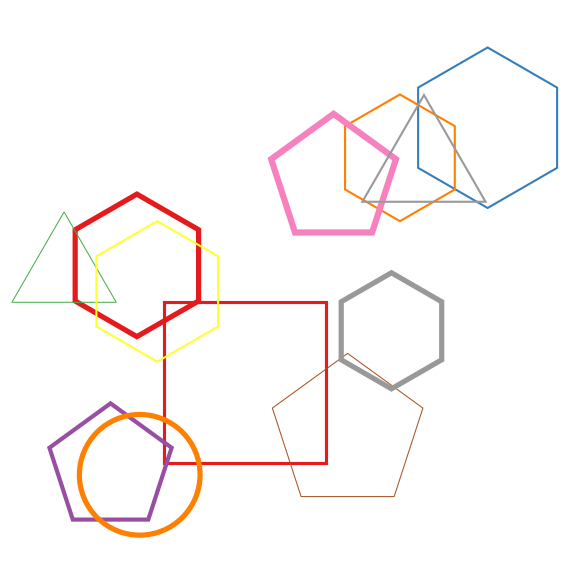[{"shape": "hexagon", "thickness": 2.5, "radius": 0.62, "center": [0.237, 0.54]}, {"shape": "square", "thickness": 1.5, "radius": 0.7, "center": [0.424, 0.337]}, {"shape": "hexagon", "thickness": 1, "radius": 0.69, "center": [0.844, 0.778]}, {"shape": "triangle", "thickness": 0.5, "radius": 0.52, "center": [0.111, 0.528]}, {"shape": "pentagon", "thickness": 2, "radius": 0.56, "center": [0.191, 0.189]}, {"shape": "circle", "thickness": 2.5, "radius": 0.52, "center": [0.242, 0.177]}, {"shape": "hexagon", "thickness": 1, "radius": 0.55, "center": [0.693, 0.726]}, {"shape": "hexagon", "thickness": 1, "radius": 0.61, "center": [0.272, 0.495]}, {"shape": "pentagon", "thickness": 0.5, "radius": 0.69, "center": [0.602, 0.25]}, {"shape": "pentagon", "thickness": 3, "radius": 0.57, "center": [0.578, 0.688]}, {"shape": "triangle", "thickness": 1, "radius": 0.62, "center": [0.734, 0.711]}, {"shape": "hexagon", "thickness": 2.5, "radius": 0.5, "center": [0.678, 0.426]}]